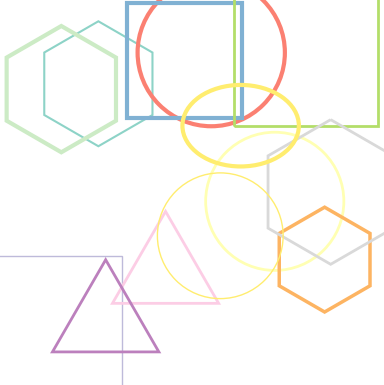[{"shape": "hexagon", "thickness": 1.5, "radius": 0.81, "center": [0.255, 0.782]}, {"shape": "circle", "thickness": 2, "radius": 0.9, "center": [0.714, 0.477]}, {"shape": "square", "thickness": 1, "radius": 0.94, "center": [0.129, 0.147]}, {"shape": "circle", "thickness": 3, "radius": 0.96, "center": [0.549, 0.863]}, {"shape": "square", "thickness": 3, "radius": 0.75, "center": [0.479, 0.842]}, {"shape": "hexagon", "thickness": 2.5, "radius": 0.68, "center": [0.843, 0.326]}, {"shape": "square", "thickness": 2, "radius": 0.94, "center": [0.795, 0.861]}, {"shape": "triangle", "thickness": 2, "radius": 0.8, "center": [0.43, 0.292]}, {"shape": "hexagon", "thickness": 2, "radius": 0.94, "center": [0.859, 0.501]}, {"shape": "triangle", "thickness": 2, "radius": 0.8, "center": [0.274, 0.166]}, {"shape": "hexagon", "thickness": 3, "radius": 0.82, "center": [0.159, 0.768]}, {"shape": "circle", "thickness": 1, "radius": 0.82, "center": [0.572, 0.388]}, {"shape": "oval", "thickness": 3, "radius": 0.76, "center": [0.625, 0.673]}]